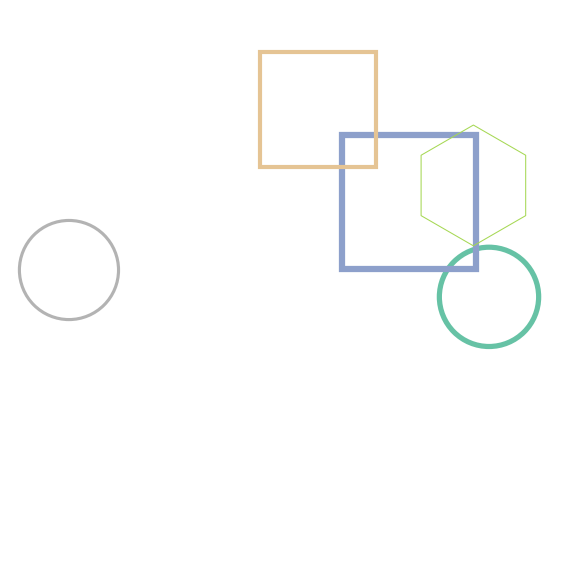[{"shape": "circle", "thickness": 2.5, "radius": 0.43, "center": [0.847, 0.485]}, {"shape": "square", "thickness": 3, "radius": 0.58, "center": [0.708, 0.649]}, {"shape": "hexagon", "thickness": 0.5, "radius": 0.52, "center": [0.82, 0.678]}, {"shape": "square", "thickness": 2, "radius": 0.5, "center": [0.551, 0.809]}, {"shape": "circle", "thickness": 1.5, "radius": 0.43, "center": [0.119, 0.532]}]